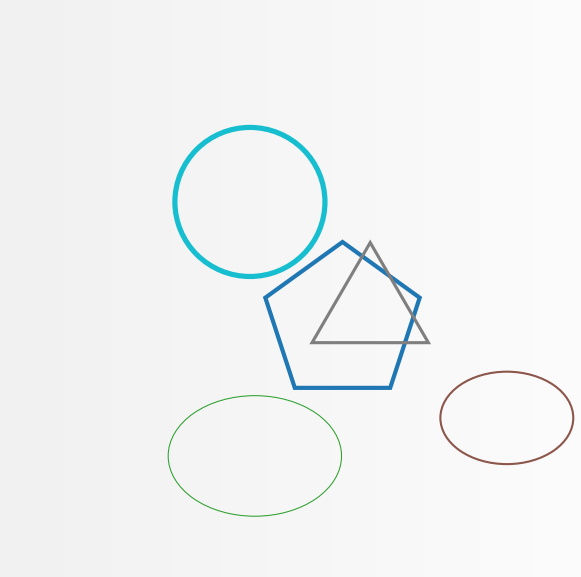[{"shape": "pentagon", "thickness": 2, "radius": 0.7, "center": [0.589, 0.44]}, {"shape": "oval", "thickness": 0.5, "radius": 0.75, "center": [0.438, 0.21]}, {"shape": "oval", "thickness": 1, "radius": 0.57, "center": [0.872, 0.275]}, {"shape": "triangle", "thickness": 1.5, "radius": 0.58, "center": [0.637, 0.464]}, {"shape": "circle", "thickness": 2.5, "radius": 0.65, "center": [0.43, 0.649]}]